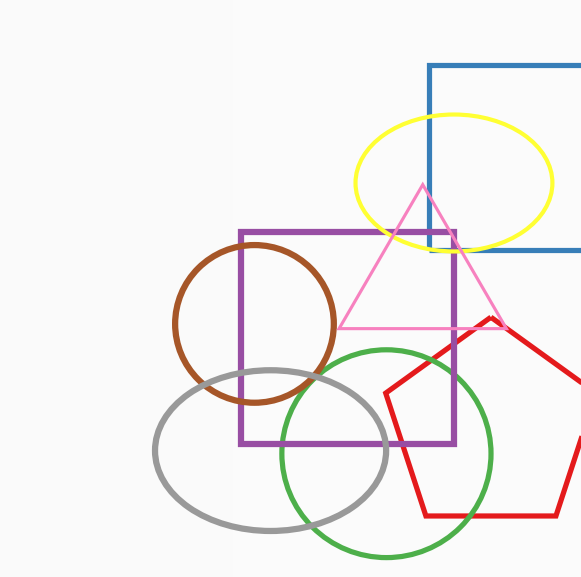[{"shape": "pentagon", "thickness": 2.5, "radius": 0.95, "center": [0.845, 0.26]}, {"shape": "square", "thickness": 2.5, "radius": 0.8, "center": [0.898, 0.727]}, {"shape": "circle", "thickness": 2.5, "radius": 0.9, "center": [0.665, 0.214]}, {"shape": "square", "thickness": 3, "radius": 0.92, "center": [0.598, 0.414]}, {"shape": "oval", "thickness": 2, "radius": 0.85, "center": [0.781, 0.682]}, {"shape": "circle", "thickness": 3, "radius": 0.68, "center": [0.438, 0.438]}, {"shape": "triangle", "thickness": 1.5, "radius": 0.83, "center": [0.727, 0.513]}, {"shape": "oval", "thickness": 3, "radius": 0.99, "center": [0.466, 0.219]}]